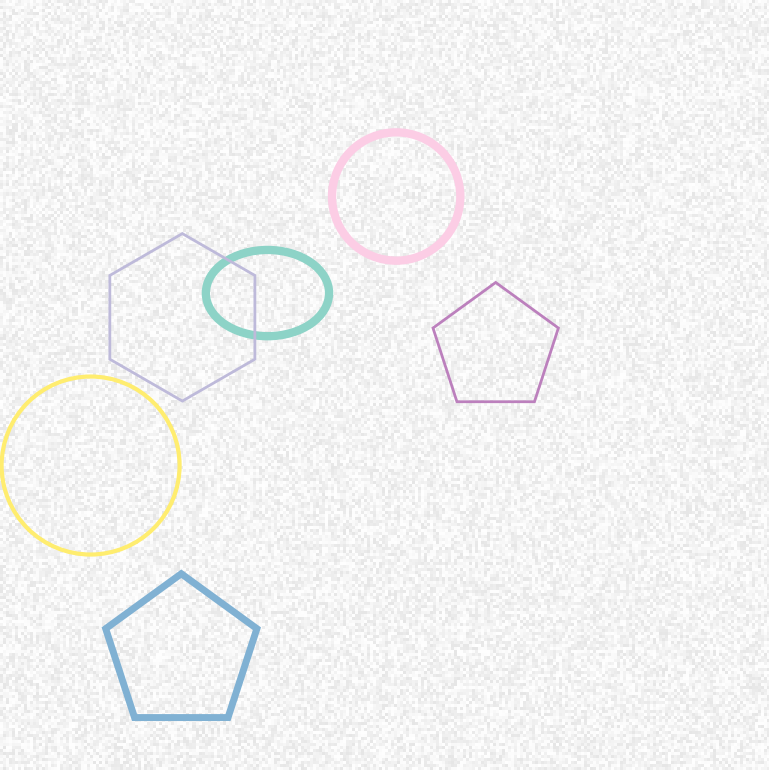[{"shape": "oval", "thickness": 3, "radius": 0.4, "center": [0.347, 0.619]}, {"shape": "hexagon", "thickness": 1, "radius": 0.54, "center": [0.237, 0.588]}, {"shape": "pentagon", "thickness": 2.5, "radius": 0.52, "center": [0.235, 0.152]}, {"shape": "circle", "thickness": 3, "radius": 0.42, "center": [0.515, 0.745]}, {"shape": "pentagon", "thickness": 1, "radius": 0.43, "center": [0.644, 0.548]}, {"shape": "circle", "thickness": 1.5, "radius": 0.58, "center": [0.118, 0.395]}]